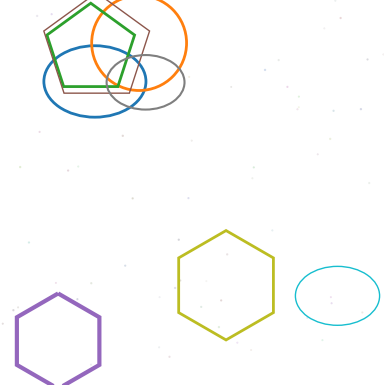[{"shape": "oval", "thickness": 2, "radius": 0.66, "center": [0.247, 0.788]}, {"shape": "circle", "thickness": 2, "radius": 0.62, "center": [0.361, 0.888]}, {"shape": "pentagon", "thickness": 2, "radius": 0.6, "center": [0.236, 0.872]}, {"shape": "hexagon", "thickness": 3, "radius": 0.62, "center": [0.151, 0.114]}, {"shape": "pentagon", "thickness": 1, "radius": 0.72, "center": [0.251, 0.875]}, {"shape": "oval", "thickness": 1.5, "radius": 0.51, "center": [0.378, 0.786]}, {"shape": "hexagon", "thickness": 2, "radius": 0.71, "center": [0.587, 0.259]}, {"shape": "oval", "thickness": 1, "radius": 0.55, "center": [0.877, 0.232]}]